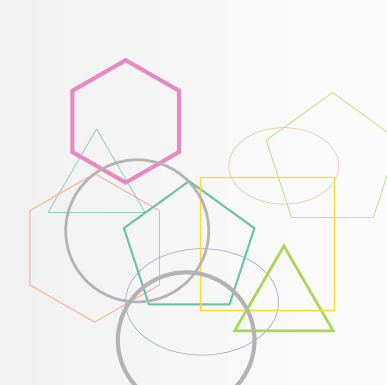[{"shape": "triangle", "thickness": 0.5, "radius": 0.72, "center": [0.249, 0.521]}, {"shape": "pentagon", "thickness": 1.5, "radius": 0.89, "center": [0.488, 0.353]}, {"shape": "hexagon", "thickness": 0.5, "radius": 0.96, "center": [0.244, 0.356]}, {"shape": "oval", "thickness": 0.5, "radius": 0.99, "center": [0.521, 0.216]}, {"shape": "hexagon", "thickness": 3, "radius": 0.79, "center": [0.324, 0.685]}, {"shape": "pentagon", "thickness": 0.5, "radius": 0.9, "center": [0.858, 0.58]}, {"shape": "triangle", "thickness": 2, "radius": 0.73, "center": [0.733, 0.214]}, {"shape": "square", "thickness": 1, "radius": 0.86, "center": [0.689, 0.367]}, {"shape": "oval", "thickness": 0.5, "radius": 0.71, "center": [0.732, 0.569]}, {"shape": "circle", "thickness": 2, "radius": 0.92, "center": [0.354, 0.4]}, {"shape": "circle", "thickness": 3, "radius": 0.88, "center": [0.48, 0.116]}]